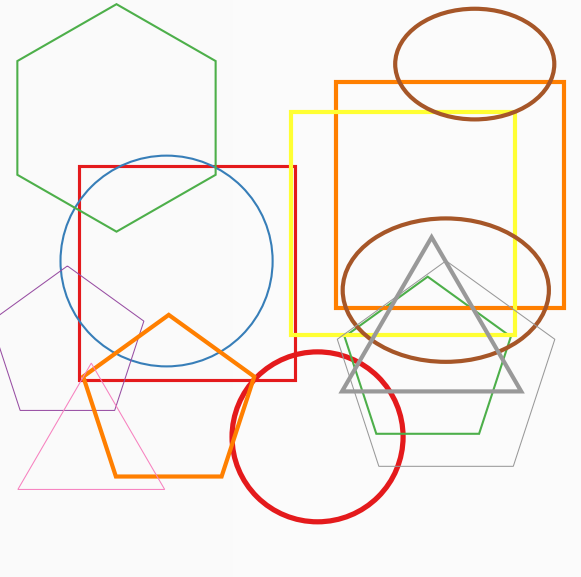[{"shape": "circle", "thickness": 2.5, "radius": 0.74, "center": [0.546, 0.243]}, {"shape": "square", "thickness": 1.5, "radius": 0.93, "center": [0.321, 0.527]}, {"shape": "circle", "thickness": 1, "radius": 0.91, "center": [0.287, 0.547]}, {"shape": "pentagon", "thickness": 1, "radius": 0.75, "center": [0.736, 0.37]}, {"shape": "hexagon", "thickness": 1, "radius": 0.98, "center": [0.2, 0.795]}, {"shape": "pentagon", "thickness": 0.5, "radius": 0.69, "center": [0.116, 0.4]}, {"shape": "pentagon", "thickness": 2, "radius": 0.77, "center": [0.29, 0.299]}, {"shape": "square", "thickness": 2, "radius": 0.98, "center": [0.774, 0.662]}, {"shape": "square", "thickness": 2, "radius": 0.97, "center": [0.693, 0.612]}, {"shape": "oval", "thickness": 2, "radius": 0.89, "center": [0.767, 0.497]}, {"shape": "oval", "thickness": 2, "radius": 0.68, "center": [0.817, 0.888]}, {"shape": "triangle", "thickness": 0.5, "radius": 0.73, "center": [0.157, 0.225]}, {"shape": "triangle", "thickness": 2, "radius": 0.89, "center": [0.743, 0.41]}, {"shape": "pentagon", "thickness": 0.5, "radius": 0.98, "center": [0.767, 0.351]}]